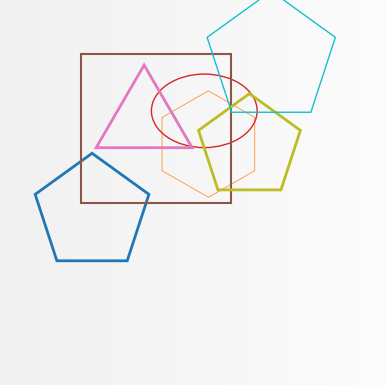[{"shape": "pentagon", "thickness": 2, "radius": 0.77, "center": [0.238, 0.447]}, {"shape": "hexagon", "thickness": 0.5, "radius": 0.69, "center": [0.538, 0.626]}, {"shape": "oval", "thickness": 1, "radius": 0.68, "center": [0.527, 0.712]}, {"shape": "square", "thickness": 1.5, "radius": 0.96, "center": [0.403, 0.666]}, {"shape": "triangle", "thickness": 2, "radius": 0.72, "center": [0.372, 0.688]}, {"shape": "pentagon", "thickness": 2, "radius": 0.69, "center": [0.644, 0.619]}, {"shape": "pentagon", "thickness": 1, "radius": 0.87, "center": [0.7, 0.849]}]